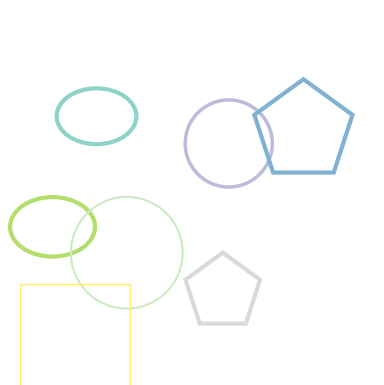[{"shape": "oval", "thickness": 3, "radius": 0.52, "center": [0.251, 0.698]}, {"shape": "circle", "thickness": 2.5, "radius": 0.57, "center": [0.594, 0.627]}, {"shape": "pentagon", "thickness": 3, "radius": 0.67, "center": [0.788, 0.66]}, {"shape": "oval", "thickness": 3, "radius": 0.55, "center": [0.136, 0.411]}, {"shape": "pentagon", "thickness": 3, "radius": 0.51, "center": [0.579, 0.242]}, {"shape": "circle", "thickness": 1.5, "radius": 0.73, "center": [0.329, 0.344]}, {"shape": "square", "thickness": 1, "radius": 0.71, "center": [0.195, 0.122]}]